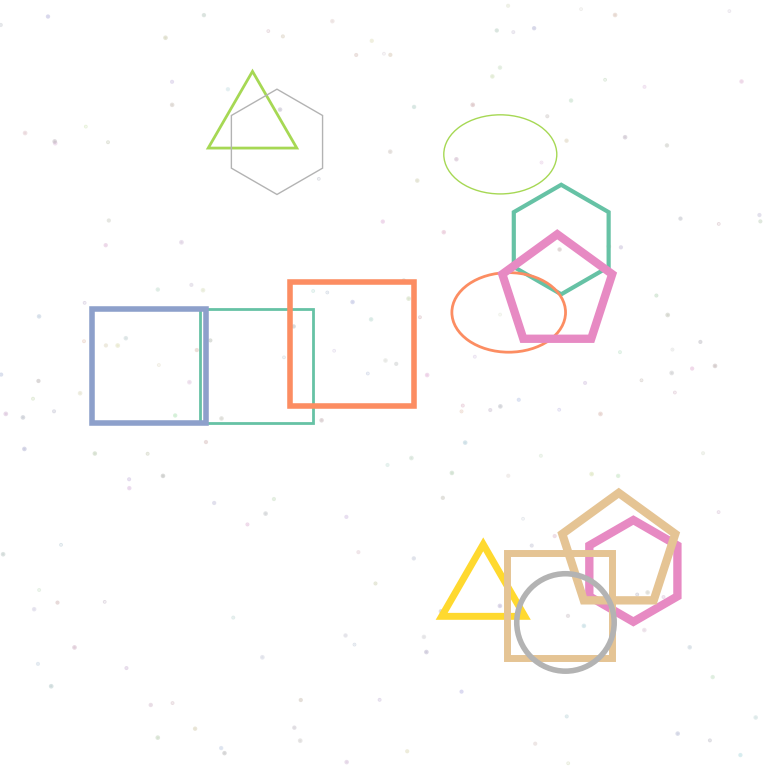[{"shape": "square", "thickness": 1, "radius": 0.37, "center": [0.333, 0.525]}, {"shape": "hexagon", "thickness": 1.5, "radius": 0.36, "center": [0.729, 0.689]}, {"shape": "oval", "thickness": 1, "radius": 0.37, "center": [0.661, 0.594]}, {"shape": "square", "thickness": 2, "radius": 0.4, "center": [0.457, 0.554]}, {"shape": "square", "thickness": 2, "radius": 0.37, "center": [0.194, 0.525]}, {"shape": "hexagon", "thickness": 3, "radius": 0.33, "center": [0.823, 0.259]}, {"shape": "pentagon", "thickness": 3, "radius": 0.38, "center": [0.724, 0.621]}, {"shape": "oval", "thickness": 0.5, "radius": 0.37, "center": [0.65, 0.8]}, {"shape": "triangle", "thickness": 1, "radius": 0.33, "center": [0.328, 0.841]}, {"shape": "triangle", "thickness": 2.5, "radius": 0.31, "center": [0.628, 0.231]}, {"shape": "square", "thickness": 2.5, "radius": 0.34, "center": [0.726, 0.214]}, {"shape": "pentagon", "thickness": 3, "radius": 0.39, "center": [0.804, 0.283]}, {"shape": "circle", "thickness": 2, "radius": 0.32, "center": [0.734, 0.192]}, {"shape": "hexagon", "thickness": 0.5, "radius": 0.34, "center": [0.36, 0.816]}]